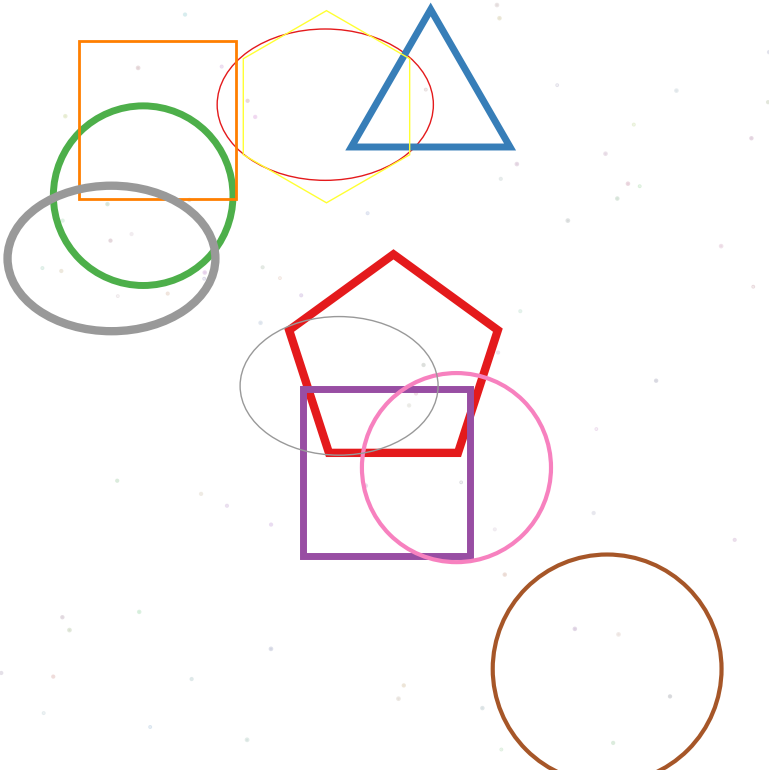[{"shape": "oval", "thickness": 0.5, "radius": 0.7, "center": [0.422, 0.864]}, {"shape": "pentagon", "thickness": 3, "radius": 0.71, "center": [0.511, 0.527]}, {"shape": "triangle", "thickness": 2.5, "radius": 0.6, "center": [0.559, 0.869]}, {"shape": "circle", "thickness": 2.5, "radius": 0.58, "center": [0.186, 0.746]}, {"shape": "square", "thickness": 2.5, "radius": 0.54, "center": [0.502, 0.386]}, {"shape": "square", "thickness": 1, "radius": 0.51, "center": [0.204, 0.844]}, {"shape": "hexagon", "thickness": 0.5, "radius": 0.62, "center": [0.424, 0.861]}, {"shape": "circle", "thickness": 1.5, "radius": 0.74, "center": [0.788, 0.131]}, {"shape": "circle", "thickness": 1.5, "radius": 0.61, "center": [0.593, 0.393]}, {"shape": "oval", "thickness": 0.5, "radius": 0.64, "center": [0.44, 0.499]}, {"shape": "oval", "thickness": 3, "radius": 0.67, "center": [0.145, 0.664]}]